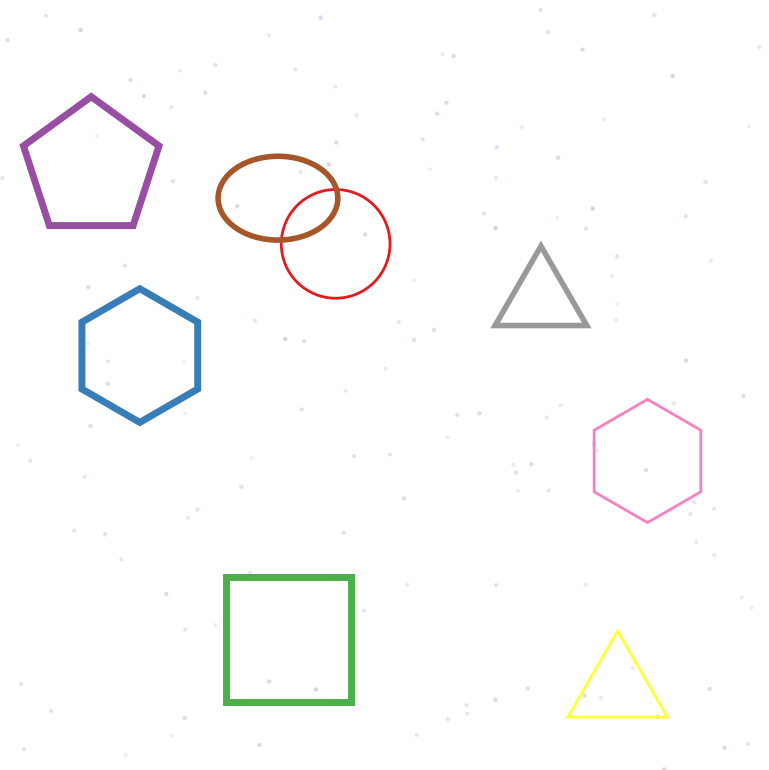[{"shape": "circle", "thickness": 1, "radius": 0.35, "center": [0.436, 0.683]}, {"shape": "hexagon", "thickness": 2.5, "radius": 0.43, "center": [0.182, 0.538]}, {"shape": "square", "thickness": 2.5, "radius": 0.4, "center": [0.375, 0.17]}, {"shape": "pentagon", "thickness": 2.5, "radius": 0.46, "center": [0.118, 0.782]}, {"shape": "triangle", "thickness": 1, "radius": 0.37, "center": [0.802, 0.106]}, {"shape": "oval", "thickness": 2, "radius": 0.39, "center": [0.361, 0.743]}, {"shape": "hexagon", "thickness": 1, "radius": 0.4, "center": [0.841, 0.401]}, {"shape": "triangle", "thickness": 2, "radius": 0.34, "center": [0.703, 0.612]}]